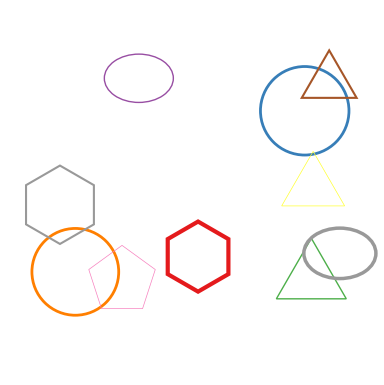[{"shape": "hexagon", "thickness": 3, "radius": 0.45, "center": [0.514, 0.334]}, {"shape": "circle", "thickness": 2, "radius": 0.57, "center": [0.791, 0.712]}, {"shape": "triangle", "thickness": 1, "radius": 0.52, "center": [0.809, 0.276]}, {"shape": "oval", "thickness": 1, "radius": 0.45, "center": [0.361, 0.797]}, {"shape": "circle", "thickness": 2, "radius": 0.56, "center": [0.196, 0.294]}, {"shape": "triangle", "thickness": 0.5, "radius": 0.47, "center": [0.813, 0.512]}, {"shape": "triangle", "thickness": 1.5, "radius": 0.41, "center": [0.855, 0.787]}, {"shape": "pentagon", "thickness": 0.5, "radius": 0.45, "center": [0.317, 0.272]}, {"shape": "hexagon", "thickness": 1.5, "radius": 0.51, "center": [0.156, 0.468]}, {"shape": "oval", "thickness": 2.5, "radius": 0.47, "center": [0.883, 0.342]}]